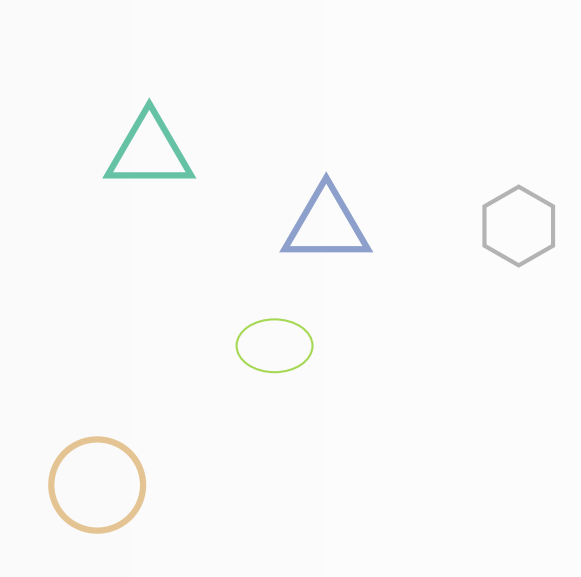[{"shape": "triangle", "thickness": 3, "radius": 0.41, "center": [0.257, 0.737]}, {"shape": "triangle", "thickness": 3, "radius": 0.41, "center": [0.561, 0.609]}, {"shape": "oval", "thickness": 1, "radius": 0.33, "center": [0.472, 0.4]}, {"shape": "circle", "thickness": 3, "radius": 0.39, "center": [0.167, 0.159]}, {"shape": "hexagon", "thickness": 2, "radius": 0.34, "center": [0.893, 0.608]}]